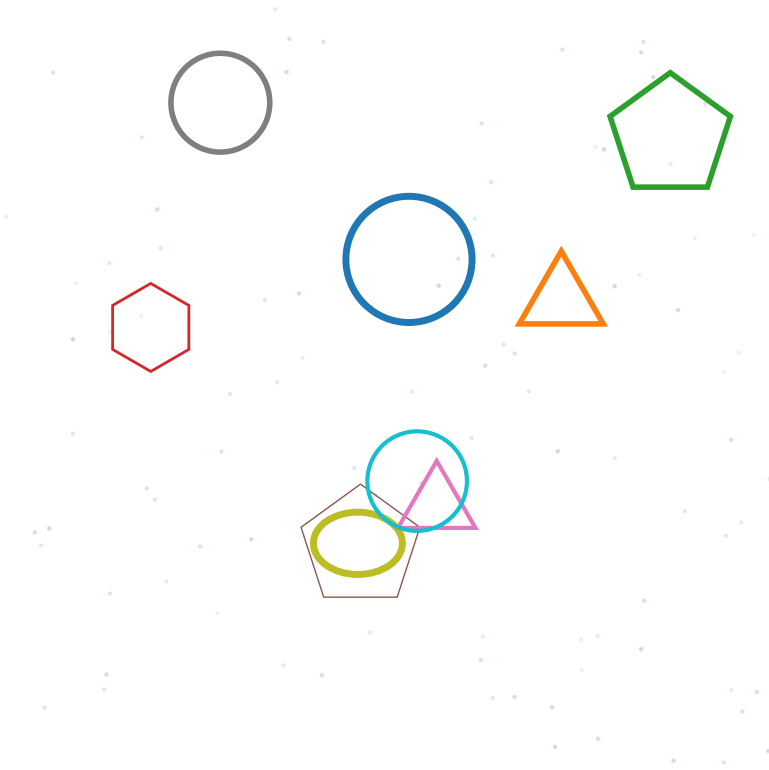[{"shape": "circle", "thickness": 2.5, "radius": 0.41, "center": [0.531, 0.663]}, {"shape": "triangle", "thickness": 2, "radius": 0.31, "center": [0.729, 0.611]}, {"shape": "pentagon", "thickness": 2, "radius": 0.41, "center": [0.87, 0.823]}, {"shape": "hexagon", "thickness": 1, "radius": 0.29, "center": [0.196, 0.575]}, {"shape": "pentagon", "thickness": 0.5, "radius": 0.41, "center": [0.468, 0.29]}, {"shape": "triangle", "thickness": 1.5, "radius": 0.29, "center": [0.567, 0.343]}, {"shape": "circle", "thickness": 2, "radius": 0.32, "center": [0.286, 0.867]}, {"shape": "oval", "thickness": 2.5, "radius": 0.29, "center": [0.465, 0.294]}, {"shape": "circle", "thickness": 1.5, "radius": 0.32, "center": [0.542, 0.375]}]